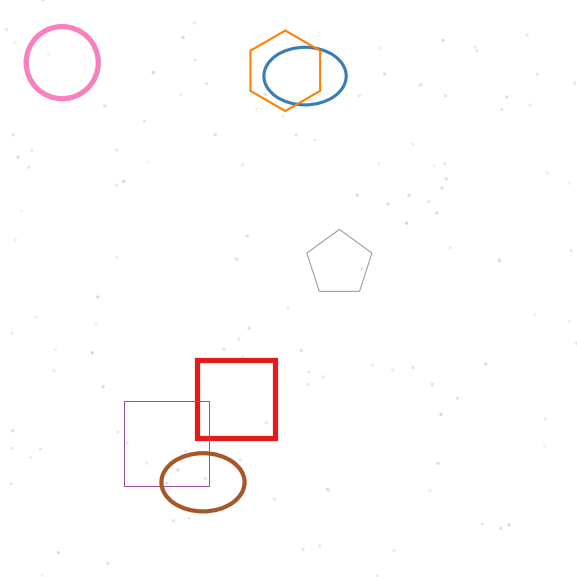[{"shape": "square", "thickness": 2.5, "radius": 0.34, "center": [0.409, 0.308]}, {"shape": "oval", "thickness": 1.5, "radius": 0.36, "center": [0.528, 0.867]}, {"shape": "square", "thickness": 0.5, "radius": 0.37, "center": [0.288, 0.231]}, {"shape": "hexagon", "thickness": 1, "radius": 0.35, "center": [0.494, 0.877]}, {"shape": "oval", "thickness": 2, "radius": 0.36, "center": [0.351, 0.164]}, {"shape": "circle", "thickness": 2.5, "radius": 0.31, "center": [0.108, 0.891]}, {"shape": "pentagon", "thickness": 0.5, "radius": 0.3, "center": [0.588, 0.543]}]